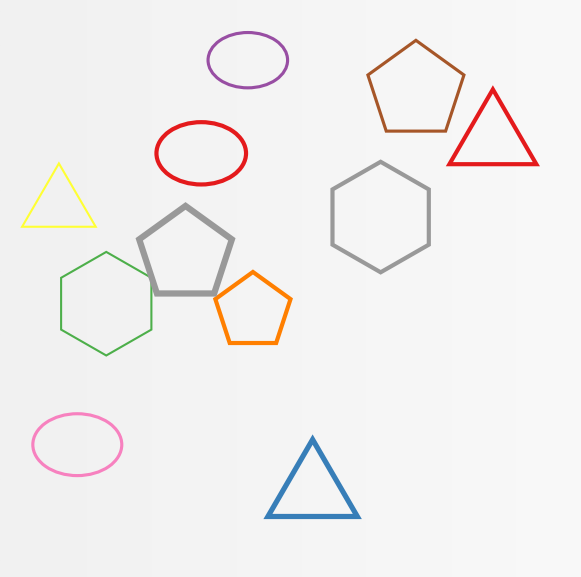[{"shape": "oval", "thickness": 2, "radius": 0.39, "center": [0.346, 0.734]}, {"shape": "triangle", "thickness": 2, "radius": 0.43, "center": [0.848, 0.758]}, {"shape": "triangle", "thickness": 2.5, "radius": 0.44, "center": [0.538, 0.149]}, {"shape": "hexagon", "thickness": 1, "radius": 0.45, "center": [0.183, 0.473]}, {"shape": "oval", "thickness": 1.5, "radius": 0.34, "center": [0.426, 0.895]}, {"shape": "pentagon", "thickness": 2, "radius": 0.34, "center": [0.435, 0.46]}, {"shape": "triangle", "thickness": 1, "radius": 0.37, "center": [0.101, 0.643]}, {"shape": "pentagon", "thickness": 1.5, "radius": 0.43, "center": [0.716, 0.842]}, {"shape": "oval", "thickness": 1.5, "radius": 0.38, "center": [0.133, 0.229]}, {"shape": "hexagon", "thickness": 2, "radius": 0.48, "center": [0.655, 0.623]}, {"shape": "pentagon", "thickness": 3, "radius": 0.42, "center": [0.319, 0.559]}]